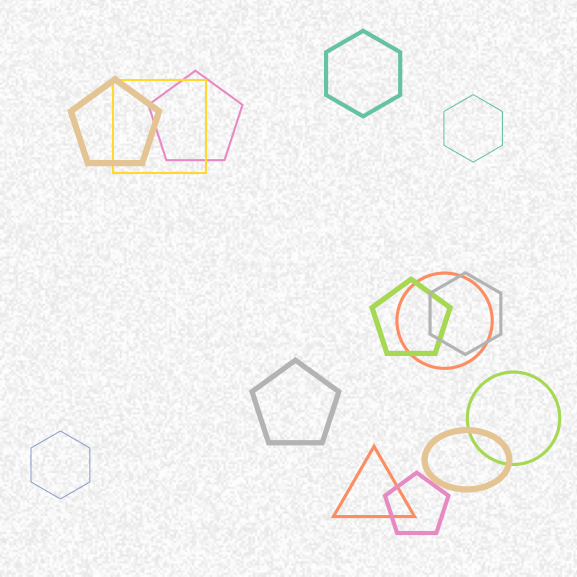[{"shape": "hexagon", "thickness": 0.5, "radius": 0.29, "center": [0.819, 0.777]}, {"shape": "hexagon", "thickness": 2, "radius": 0.37, "center": [0.629, 0.872]}, {"shape": "circle", "thickness": 1.5, "radius": 0.41, "center": [0.77, 0.444]}, {"shape": "triangle", "thickness": 1.5, "radius": 0.41, "center": [0.648, 0.145]}, {"shape": "hexagon", "thickness": 0.5, "radius": 0.29, "center": [0.105, 0.194]}, {"shape": "pentagon", "thickness": 2, "radius": 0.29, "center": [0.722, 0.123]}, {"shape": "pentagon", "thickness": 1, "radius": 0.43, "center": [0.338, 0.791]}, {"shape": "pentagon", "thickness": 2.5, "radius": 0.36, "center": [0.712, 0.445]}, {"shape": "circle", "thickness": 1.5, "radius": 0.4, "center": [0.889, 0.275]}, {"shape": "square", "thickness": 1, "radius": 0.4, "center": [0.276, 0.78]}, {"shape": "oval", "thickness": 3, "radius": 0.37, "center": [0.809, 0.203]}, {"shape": "pentagon", "thickness": 3, "radius": 0.4, "center": [0.199, 0.782]}, {"shape": "hexagon", "thickness": 1.5, "radius": 0.35, "center": [0.806, 0.456]}, {"shape": "pentagon", "thickness": 2.5, "radius": 0.4, "center": [0.512, 0.296]}]